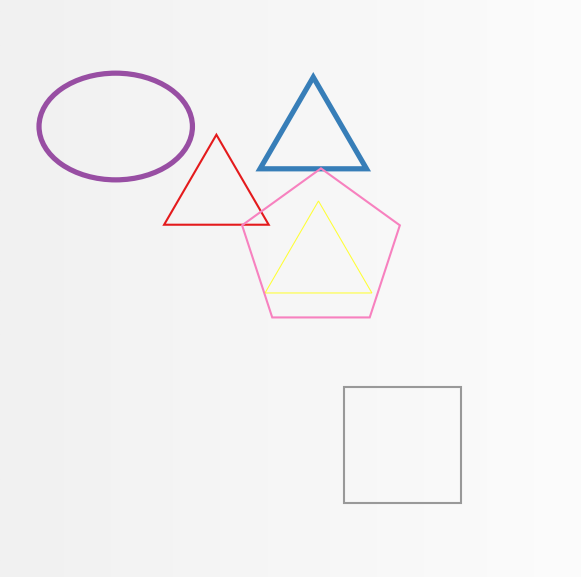[{"shape": "triangle", "thickness": 1, "radius": 0.52, "center": [0.372, 0.662]}, {"shape": "triangle", "thickness": 2.5, "radius": 0.53, "center": [0.539, 0.76]}, {"shape": "oval", "thickness": 2.5, "radius": 0.66, "center": [0.199, 0.78]}, {"shape": "triangle", "thickness": 0.5, "radius": 0.53, "center": [0.548, 0.545]}, {"shape": "pentagon", "thickness": 1, "radius": 0.71, "center": [0.552, 0.565]}, {"shape": "square", "thickness": 1, "radius": 0.5, "center": [0.692, 0.229]}]